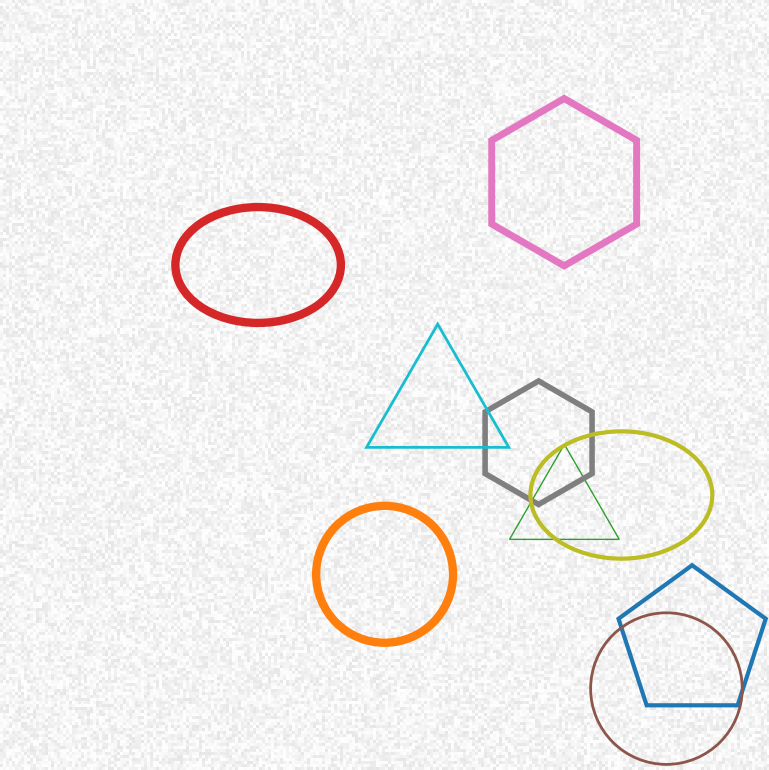[{"shape": "pentagon", "thickness": 1.5, "radius": 0.5, "center": [0.899, 0.165]}, {"shape": "circle", "thickness": 3, "radius": 0.44, "center": [0.499, 0.254]}, {"shape": "triangle", "thickness": 0.5, "radius": 0.41, "center": [0.733, 0.341]}, {"shape": "oval", "thickness": 3, "radius": 0.54, "center": [0.335, 0.656]}, {"shape": "circle", "thickness": 1, "radius": 0.49, "center": [0.865, 0.106]}, {"shape": "hexagon", "thickness": 2.5, "radius": 0.54, "center": [0.733, 0.763]}, {"shape": "hexagon", "thickness": 2, "radius": 0.4, "center": [0.699, 0.425]}, {"shape": "oval", "thickness": 1.5, "radius": 0.59, "center": [0.807, 0.357]}, {"shape": "triangle", "thickness": 1, "radius": 0.53, "center": [0.568, 0.472]}]